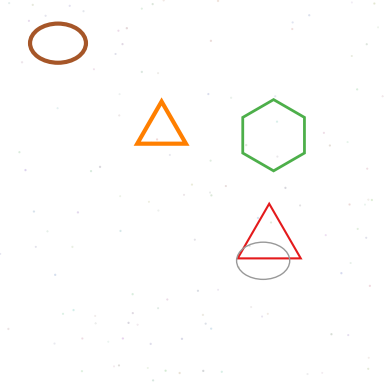[{"shape": "triangle", "thickness": 1.5, "radius": 0.47, "center": [0.699, 0.376]}, {"shape": "hexagon", "thickness": 2, "radius": 0.46, "center": [0.711, 0.649]}, {"shape": "triangle", "thickness": 3, "radius": 0.37, "center": [0.42, 0.663]}, {"shape": "oval", "thickness": 3, "radius": 0.36, "center": [0.151, 0.888]}, {"shape": "oval", "thickness": 1, "radius": 0.34, "center": [0.684, 0.323]}]